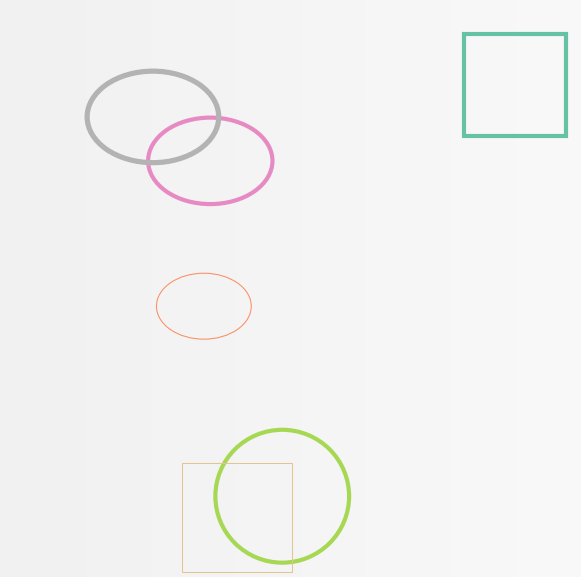[{"shape": "square", "thickness": 2, "radius": 0.44, "center": [0.886, 0.852]}, {"shape": "oval", "thickness": 0.5, "radius": 0.41, "center": [0.351, 0.469]}, {"shape": "oval", "thickness": 2, "radius": 0.53, "center": [0.362, 0.721]}, {"shape": "circle", "thickness": 2, "radius": 0.58, "center": [0.486, 0.14]}, {"shape": "square", "thickness": 0.5, "radius": 0.47, "center": [0.408, 0.103]}, {"shape": "oval", "thickness": 2.5, "radius": 0.57, "center": [0.263, 0.797]}]